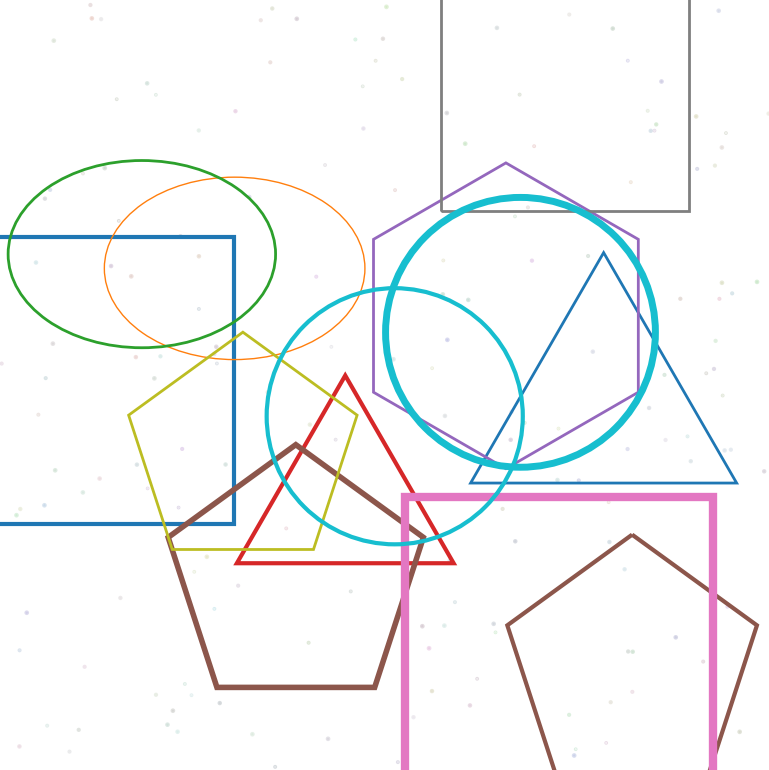[{"shape": "triangle", "thickness": 1, "radius": 1.0, "center": [0.784, 0.472]}, {"shape": "square", "thickness": 1.5, "radius": 0.93, "center": [0.117, 0.506]}, {"shape": "oval", "thickness": 0.5, "radius": 0.85, "center": [0.305, 0.651]}, {"shape": "oval", "thickness": 1, "radius": 0.87, "center": [0.184, 0.67]}, {"shape": "triangle", "thickness": 1.5, "radius": 0.81, "center": [0.448, 0.35]}, {"shape": "hexagon", "thickness": 1, "radius": 0.99, "center": [0.657, 0.59]}, {"shape": "pentagon", "thickness": 2, "radius": 0.87, "center": [0.384, 0.248]}, {"shape": "pentagon", "thickness": 1.5, "radius": 0.85, "center": [0.821, 0.135]}, {"shape": "square", "thickness": 3, "radius": 1.0, "center": [0.726, 0.155]}, {"shape": "square", "thickness": 1, "radius": 0.8, "center": [0.733, 0.887]}, {"shape": "pentagon", "thickness": 1, "radius": 0.78, "center": [0.315, 0.413]}, {"shape": "circle", "thickness": 2.5, "radius": 0.88, "center": [0.676, 0.568]}, {"shape": "circle", "thickness": 1.5, "radius": 0.83, "center": [0.513, 0.459]}]